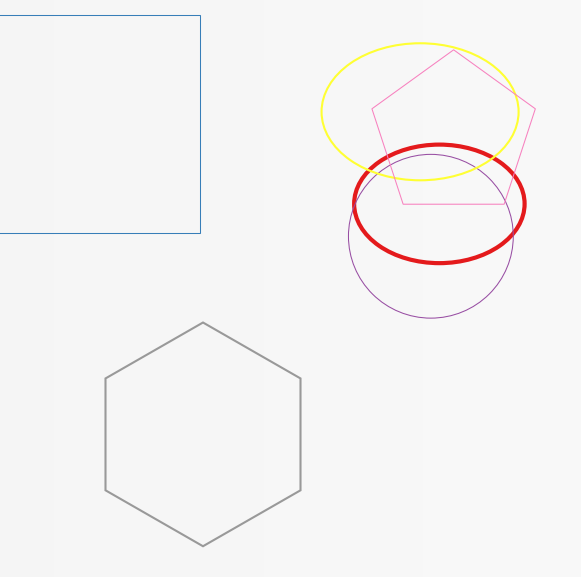[{"shape": "oval", "thickness": 2, "radius": 0.73, "center": [0.756, 0.646]}, {"shape": "square", "thickness": 0.5, "radius": 0.94, "center": [0.155, 0.785]}, {"shape": "circle", "thickness": 0.5, "radius": 0.71, "center": [0.741, 0.59]}, {"shape": "oval", "thickness": 1, "radius": 0.85, "center": [0.723, 0.806]}, {"shape": "pentagon", "thickness": 0.5, "radius": 0.74, "center": [0.78, 0.765]}, {"shape": "hexagon", "thickness": 1, "radius": 0.97, "center": [0.349, 0.247]}]